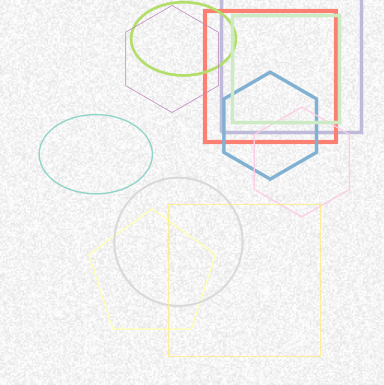[{"shape": "oval", "thickness": 1, "radius": 0.73, "center": [0.249, 0.599]}, {"shape": "pentagon", "thickness": 1, "radius": 0.87, "center": [0.395, 0.285]}, {"shape": "square", "thickness": 2.5, "radius": 0.91, "center": [0.757, 0.839]}, {"shape": "square", "thickness": 3, "radius": 0.85, "center": [0.701, 0.801]}, {"shape": "hexagon", "thickness": 2.5, "radius": 0.69, "center": [0.702, 0.674]}, {"shape": "oval", "thickness": 2, "radius": 0.68, "center": [0.477, 0.899]}, {"shape": "hexagon", "thickness": 1, "radius": 0.71, "center": [0.784, 0.579]}, {"shape": "circle", "thickness": 1.5, "radius": 0.83, "center": [0.464, 0.372]}, {"shape": "hexagon", "thickness": 0.5, "radius": 0.7, "center": [0.447, 0.847]}, {"shape": "square", "thickness": 2.5, "radius": 0.69, "center": [0.741, 0.823]}, {"shape": "square", "thickness": 0.5, "radius": 0.99, "center": [0.634, 0.273]}]